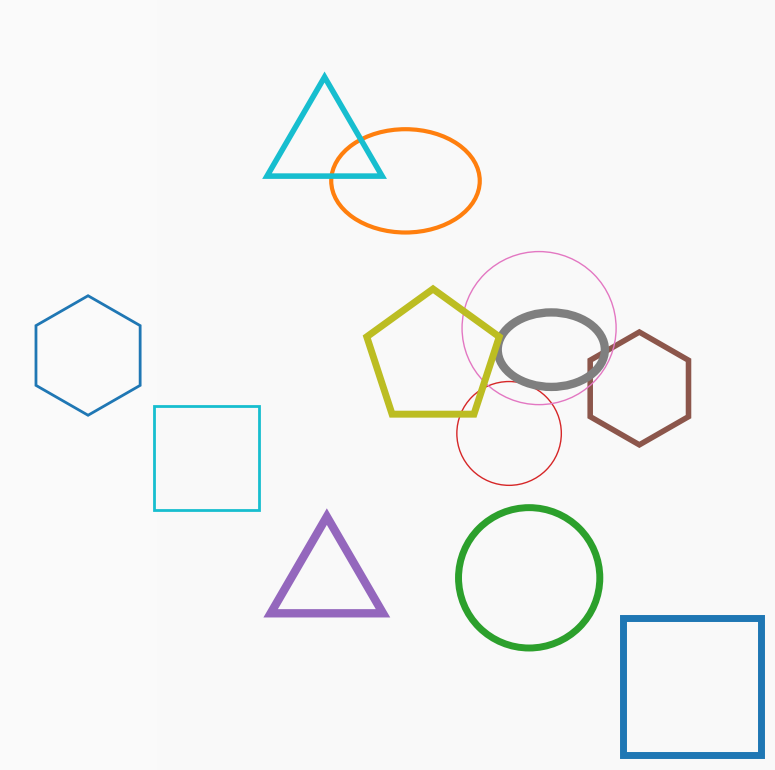[{"shape": "hexagon", "thickness": 1, "radius": 0.39, "center": [0.114, 0.538]}, {"shape": "square", "thickness": 2.5, "radius": 0.44, "center": [0.893, 0.109]}, {"shape": "oval", "thickness": 1.5, "radius": 0.48, "center": [0.523, 0.765]}, {"shape": "circle", "thickness": 2.5, "radius": 0.46, "center": [0.683, 0.25]}, {"shape": "circle", "thickness": 0.5, "radius": 0.34, "center": [0.657, 0.437]}, {"shape": "triangle", "thickness": 3, "radius": 0.42, "center": [0.422, 0.245]}, {"shape": "hexagon", "thickness": 2, "radius": 0.37, "center": [0.825, 0.496]}, {"shape": "circle", "thickness": 0.5, "radius": 0.5, "center": [0.696, 0.574]}, {"shape": "oval", "thickness": 3, "radius": 0.35, "center": [0.711, 0.546]}, {"shape": "pentagon", "thickness": 2.5, "radius": 0.45, "center": [0.559, 0.535]}, {"shape": "triangle", "thickness": 2, "radius": 0.43, "center": [0.419, 0.814]}, {"shape": "square", "thickness": 1, "radius": 0.34, "center": [0.267, 0.405]}]